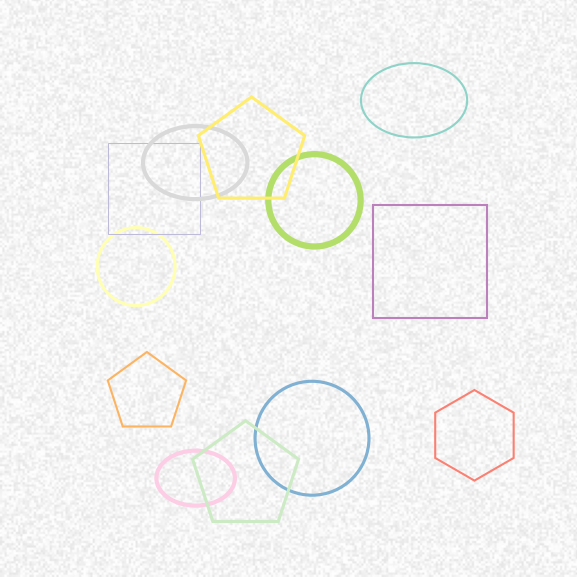[{"shape": "oval", "thickness": 1, "radius": 0.46, "center": [0.717, 0.826]}, {"shape": "circle", "thickness": 1.5, "radius": 0.34, "center": [0.236, 0.538]}, {"shape": "square", "thickness": 0.5, "radius": 0.4, "center": [0.267, 0.673]}, {"shape": "hexagon", "thickness": 1, "radius": 0.39, "center": [0.822, 0.245]}, {"shape": "circle", "thickness": 1.5, "radius": 0.49, "center": [0.54, 0.24]}, {"shape": "pentagon", "thickness": 1, "radius": 0.36, "center": [0.254, 0.318]}, {"shape": "circle", "thickness": 3, "radius": 0.4, "center": [0.545, 0.652]}, {"shape": "oval", "thickness": 2, "radius": 0.34, "center": [0.339, 0.171]}, {"shape": "oval", "thickness": 2, "radius": 0.45, "center": [0.338, 0.718]}, {"shape": "square", "thickness": 1, "radius": 0.49, "center": [0.745, 0.547]}, {"shape": "pentagon", "thickness": 1.5, "radius": 0.48, "center": [0.425, 0.174]}, {"shape": "pentagon", "thickness": 1.5, "radius": 0.48, "center": [0.436, 0.734]}]